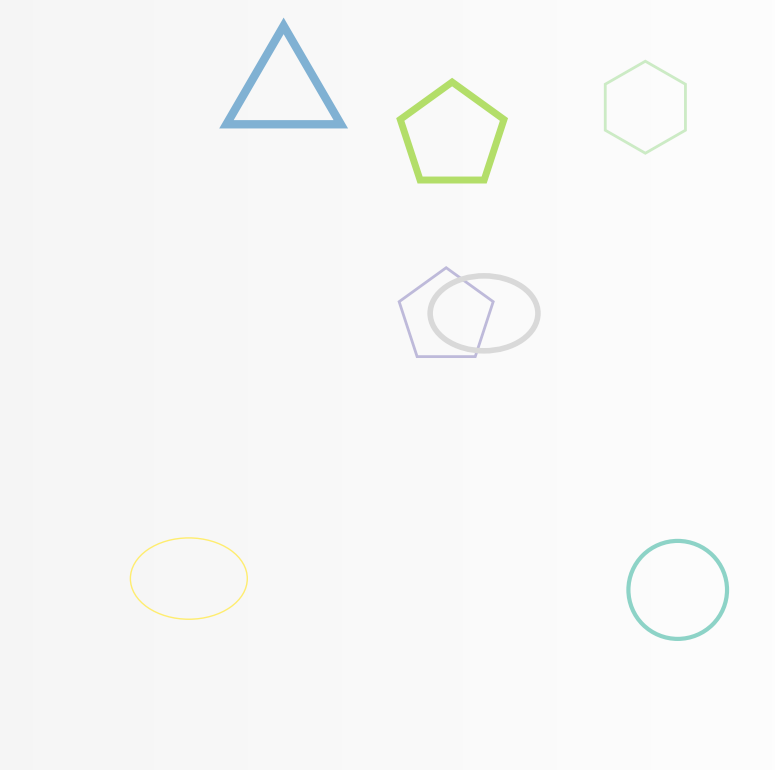[{"shape": "circle", "thickness": 1.5, "radius": 0.32, "center": [0.874, 0.234]}, {"shape": "pentagon", "thickness": 1, "radius": 0.32, "center": [0.576, 0.588]}, {"shape": "triangle", "thickness": 3, "radius": 0.43, "center": [0.366, 0.881]}, {"shape": "pentagon", "thickness": 2.5, "radius": 0.35, "center": [0.583, 0.823]}, {"shape": "oval", "thickness": 2, "radius": 0.35, "center": [0.625, 0.593]}, {"shape": "hexagon", "thickness": 1, "radius": 0.3, "center": [0.833, 0.861]}, {"shape": "oval", "thickness": 0.5, "radius": 0.38, "center": [0.244, 0.249]}]